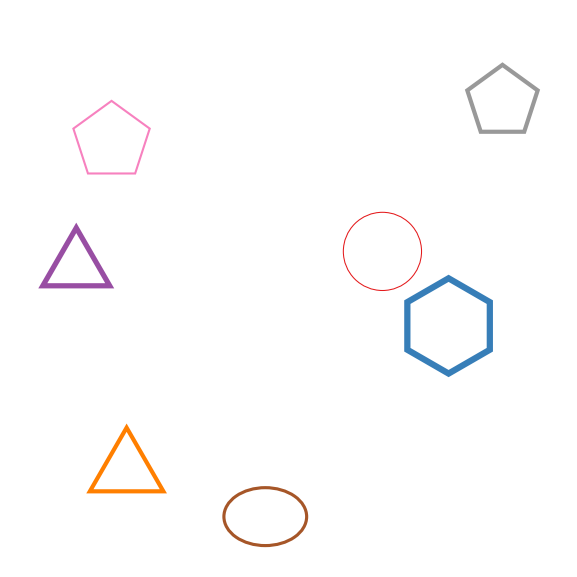[{"shape": "circle", "thickness": 0.5, "radius": 0.34, "center": [0.662, 0.564]}, {"shape": "hexagon", "thickness": 3, "radius": 0.41, "center": [0.777, 0.435]}, {"shape": "triangle", "thickness": 2.5, "radius": 0.33, "center": [0.132, 0.538]}, {"shape": "triangle", "thickness": 2, "radius": 0.37, "center": [0.219, 0.185]}, {"shape": "oval", "thickness": 1.5, "radius": 0.36, "center": [0.459, 0.105]}, {"shape": "pentagon", "thickness": 1, "radius": 0.35, "center": [0.193, 0.755]}, {"shape": "pentagon", "thickness": 2, "radius": 0.32, "center": [0.87, 0.823]}]